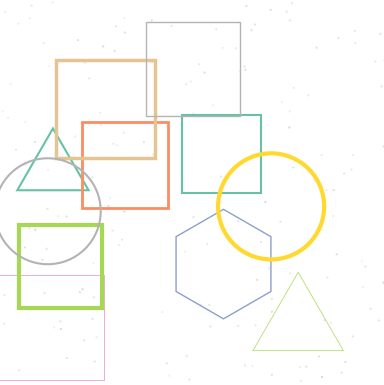[{"shape": "triangle", "thickness": 1.5, "radius": 0.53, "center": [0.137, 0.559]}, {"shape": "square", "thickness": 1.5, "radius": 0.51, "center": [0.575, 0.6]}, {"shape": "square", "thickness": 2, "radius": 0.56, "center": [0.324, 0.572]}, {"shape": "hexagon", "thickness": 1, "radius": 0.71, "center": [0.581, 0.314]}, {"shape": "square", "thickness": 0.5, "radius": 0.68, "center": [0.133, 0.149]}, {"shape": "triangle", "thickness": 0.5, "radius": 0.68, "center": [0.774, 0.157]}, {"shape": "square", "thickness": 3, "radius": 0.54, "center": [0.157, 0.309]}, {"shape": "circle", "thickness": 3, "radius": 0.69, "center": [0.704, 0.464]}, {"shape": "square", "thickness": 2.5, "radius": 0.64, "center": [0.274, 0.717]}, {"shape": "square", "thickness": 1, "radius": 0.61, "center": [0.502, 0.82]}, {"shape": "circle", "thickness": 1.5, "radius": 0.69, "center": [0.124, 0.451]}]